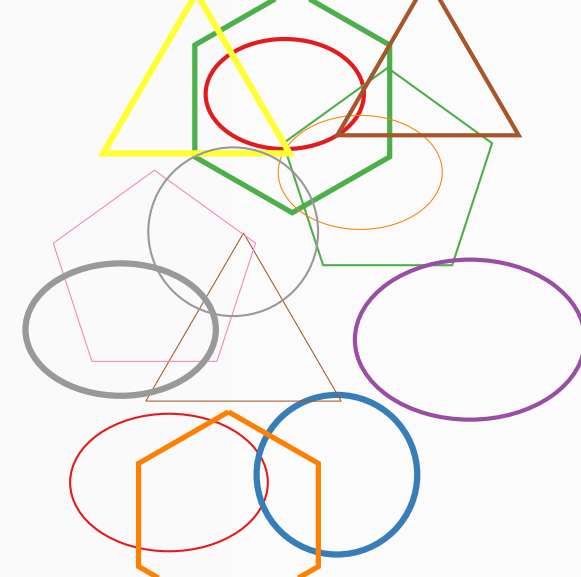[{"shape": "oval", "thickness": 2, "radius": 0.68, "center": [0.49, 0.836]}, {"shape": "oval", "thickness": 1, "radius": 0.85, "center": [0.291, 0.164]}, {"shape": "circle", "thickness": 3, "radius": 0.69, "center": [0.58, 0.177]}, {"shape": "hexagon", "thickness": 2.5, "radius": 0.97, "center": [0.503, 0.824]}, {"shape": "pentagon", "thickness": 1, "radius": 0.94, "center": [0.667, 0.693]}, {"shape": "oval", "thickness": 2, "radius": 0.99, "center": [0.808, 0.411]}, {"shape": "oval", "thickness": 0.5, "radius": 0.71, "center": [0.62, 0.701]}, {"shape": "hexagon", "thickness": 2.5, "radius": 0.89, "center": [0.393, 0.107]}, {"shape": "triangle", "thickness": 3, "radius": 0.93, "center": [0.338, 0.826]}, {"shape": "triangle", "thickness": 2, "radius": 0.9, "center": [0.736, 0.855]}, {"shape": "triangle", "thickness": 0.5, "radius": 0.97, "center": [0.419, 0.402]}, {"shape": "pentagon", "thickness": 0.5, "radius": 0.91, "center": [0.266, 0.521]}, {"shape": "circle", "thickness": 1, "radius": 0.73, "center": [0.401, 0.598]}, {"shape": "oval", "thickness": 3, "radius": 0.82, "center": [0.208, 0.428]}]